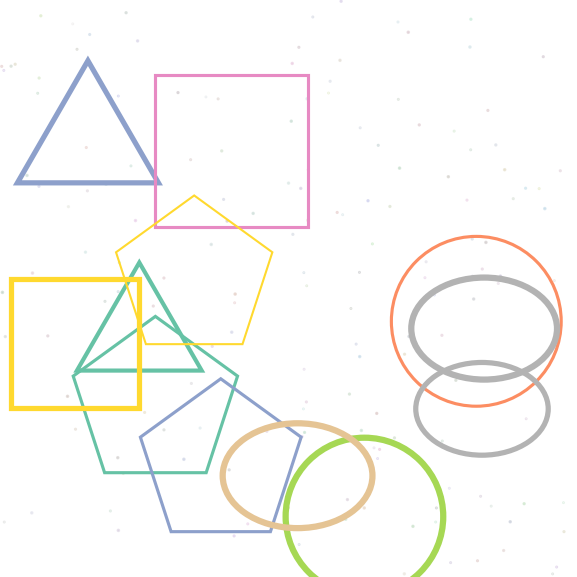[{"shape": "triangle", "thickness": 2, "radius": 0.62, "center": [0.241, 0.42]}, {"shape": "pentagon", "thickness": 1.5, "radius": 0.75, "center": [0.269, 0.302]}, {"shape": "circle", "thickness": 1.5, "radius": 0.74, "center": [0.825, 0.443]}, {"shape": "pentagon", "thickness": 1.5, "radius": 0.73, "center": [0.382, 0.197]}, {"shape": "triangle", "thickness": 2.5, "radius": 0.7, "center": [0.152, 0.753]}, {"shape": "square", "thickness": 1.5, "radius": 0.66, "center": [0.401, 0.738]}, {"shape": "circle", "thickness": 3, "radius": 0.68, "center": [0.631, 0.105]}, {"shape": "square", "thickness": 2.5, "radius": 0.55, "center": [0.129, 0.404]}, {"shape": "pentagon", "thickness": 1, "radius": 0.71, "center": [0.336, 0.518]}, {"shape": "oval", "thickness": 3, "radius": 0.65, "center": [0.515, 0.175]}, {"shape": "oval", "thickness": 2.5, "radius": 0.57, "center": [0.835, 0.291]}, {"shape": "oval", "thickness": 3, "radius": 0.63, "center": [0.838, 0.43]}]